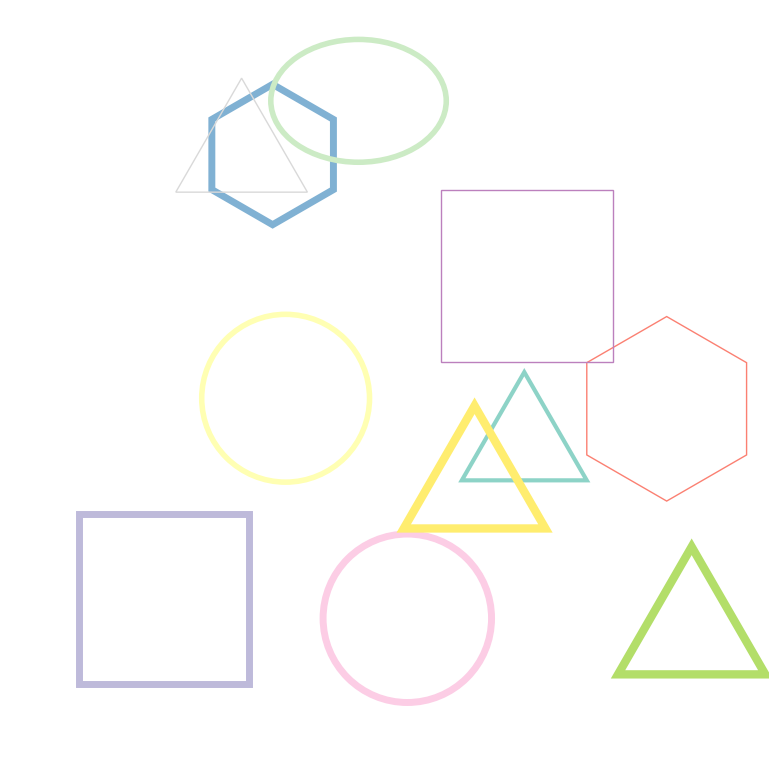[{"shape": "triangle", "thickness": 1.5, "radius": 0.47, "center": [0.681, 0.423]}, {"shape": "circle", "thickness": 2, "radius": 0.54, "center": [0.371, 0.483]}, {"shape": "square", "thickness": 2.5, "radius": 0.55, "center": [0.213, 0.222]}, {"shape": "hexagon", "thickness": 0.5, "radius": 0.6, "center": [0.866, 0.469]}, {"shape": "hexagon", "thickness": 2.5, "radius": 0.46, "center": [0.354, 0.799]}, {"shape": "triangle", "thickness": 3, "radius": 0.55, "center": [0.898, 0.179]}, {"shape": "circle", "thickness": 2.5, "radius": 0.55, "center": [0.529, 0.197]}, {"shape": "triangle", "thickness": 0.5, "radius": 0.49, "center": [0.314, 0.8]}, {"shape": "square", "thickness": 0.5, "radius": 0.56, "center": [0.684, 0.641]}, {"shape": "oval", "thickness": 2, "radius": 0.57, "center": [0.466, 0.869]}, {"shape": "triangle", "thickness": 3, "radius": 0.53, "center": [0.616, 0.367]}]